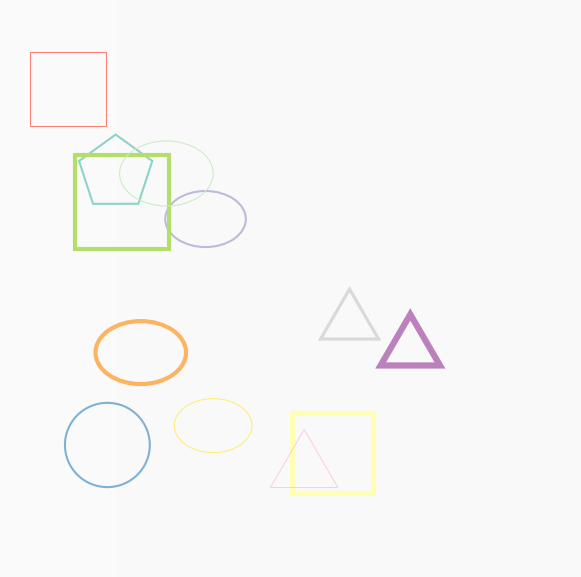[{"shape": "pentagon", "thickness": 1, "radius": 0.33, "center": [0.199, 0.7]}, {"shape": "square", "thickness": 2.5, "radius": 0.35, "center": [0.572, 0.215]}, {"shape": "oval", "thickness": 1, "radius": 0.35, "center": [0.354, 0.62]}, {"shape": "square", "thickness": 0.5, "radius": 0.32, "center": [0.117, 0.845]}, {"shape": "circle", "thickness": 1, "radius": 0.36, "center": [0.185, 0.229]}, {"shape": "oval", "thickness": 2, "radius": 0.39, "center": [0.242, 0.389]}, {"shape": "square", "thickness": 2, "radius": 0.41, "center": [0.21, 0.649]}, {"shape": "triangle", "thickness": 0.5, "radius": 0.33, "center": [0.523, 0.188]}, {"shape": "triangle", "thickness": 1.5, "radius": 0.29, "center": [0.601, 0.441]}, {"shape": "triangle", "thickness": 3, "radius": 0.29, "center": [0.706, 0.396]}, {"shape": "oval", "thickness": 0.5, "radius": 0.4, "center": [0.286, 0.699]}, {"shape": "oval", "thickness": 0.5, "radius": 0.33, "center": [0.367, 0.262]}]